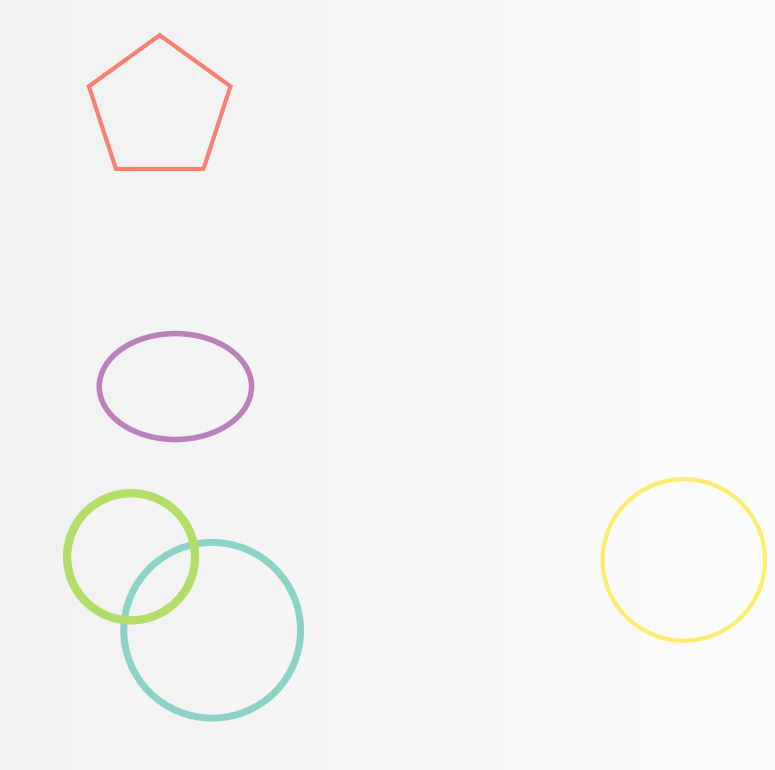[{"shape": "circle", "thickness": 2.5, "radius": 0.57, "center": [0.274, 0.181]}, {"shape": "pentagon", "thickness": 1.5, "radius": 0.48, "center": [0.206, 0.858]}, {"shape": "circle", "thickness": 3, "radius": 0.41, "center": [0.169, 0.277]}, {"shape": "oval", "thickness": 2, "radius": 0.49, "center": [0.226, 0.498]}, {"shape": "circle", "thickness": 1.5, "radius": 0.52, "center": [0.882, 0.273]}]